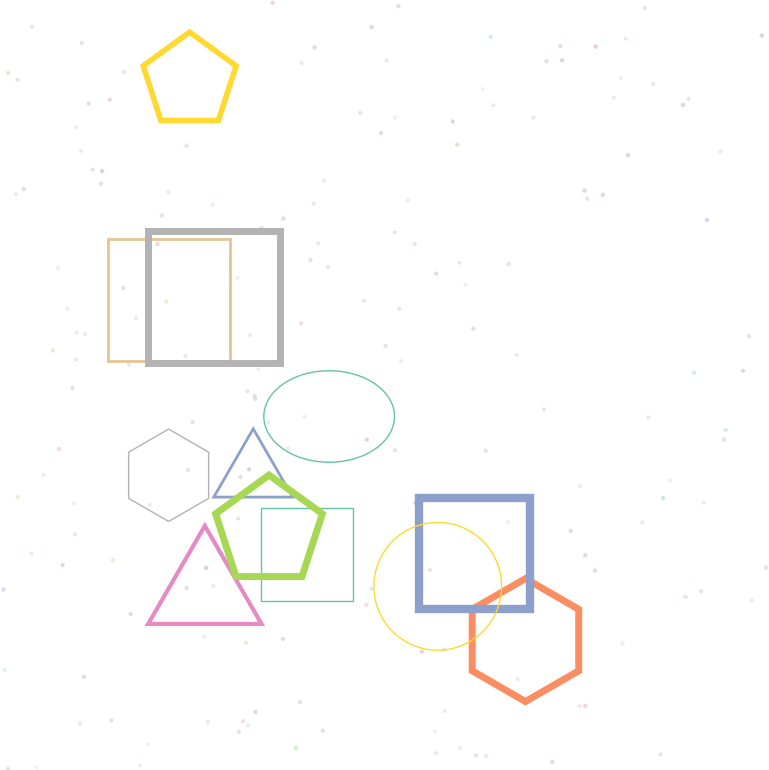[{"shape": "oval", "thickness": 0.5, "radius": 0.42, "center": [0.427, 0.459]}, {"shape": "square", "thickness": 0.5, "radius": 0.3, "center": [0.399, 0.28]}, {"shape": "hexagon", "thickness": 2.5, "radius": 0.4, "center": [0.682, 0.169]}, {"shape": "triangle", "thickness": 1, "radius": 0.3, "center": [0.329, 0.384]}, {"shape": "square", "thickness": 3, "radius": 0.36, "center": [0.617, 0.282]}, {"shape": "triangle", "thickness": 1.5, "radius": 0.42, "center": [0.266, 0.232]}, {"shape": "pentagon", "thickness": 2.5, "radius": 0.36, "center": [0.349, 0.31]}, {"shape": "circle", "thickness": 0.5, "radius": 0.41, "center": [0.569, 0.239]}, {"shape": "pentagon", "thickness": 2, "radius": 0.32, "center": [0.246, 0.895]}, {"shape": "square", "thickness": 1, "radius": 0.4, "center": [0.219, 0.61]}, {"shape": "square", "thickness": 2.5, "radius": 0.43, "center": [0.278, 0.615]}, {"shape": "hexagon", "thickness": 0.5, "radius": 0.3, "center": [0.219, 0.383]}]